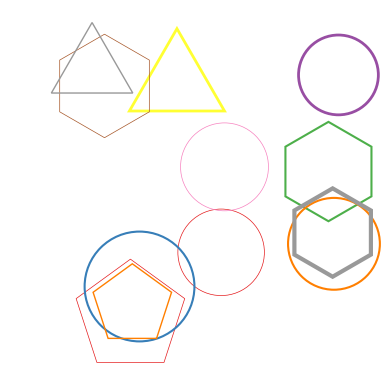[{"shape": "pentagon", "thickness": 0.5, "radius": 0.74, "center": [0.339, 0.179]}, {"shape": "circle", "thickness": 0.5, "radius": 0.56, "center": [0.574, 0.345]}, {"shape": "circle", "thickness": 1.5, "radius": 0.71, "center": [0.362, 0.256]}, {"shape": "hexagon", "thickness": 1.5, "radius": 0.65, "center": [0.853, 0.554]}, {"shape": "circle", "thickness": 2, "radius": 0.52, "center": [0.879, 0.805]}, {"shape": "pentagon", "thickness": 1, "radius": 0.54, "center": [0.344, 0.208]}, {"shape": "circle", "thickness": 1.5, "radius": 0.6, "center": [0.867, 0.367]}, {"shape": "triangle", "thickness": 2, "radius": 0.71, "center": [0.46, 0.783]}, {"shape": "hexagon", "thickness": 0.5, "radius": 0.67, "center": [0.271, 0.777]}, {"shape": "circle", "thickness": 0.5, "radius": 0.57, "center": [0.583, 0.567]}, {"shape": "hexagon", "thickness": 3, "radius": 0.57, "center": [0.864, 0.396]}, {"shape": "triangle", "thickness": 1, "radius": 0.61, "center": [0.239, 0.819]}]